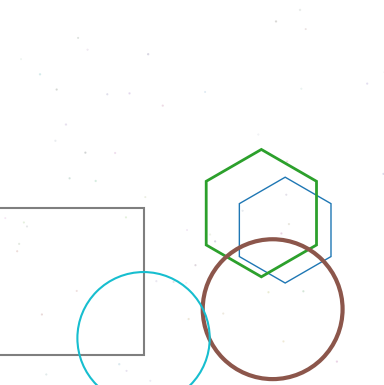[{"shape": "hexagon", "thickness": 1, "radius": 0.69, "center": [0.741, 0.402]}, {"shape": "hexagon", "thickness": 2, "radius": 0.83, "center": [0.679, 0.446]}, {"shape": "circle", "thickness": 3, "radius": 0.91, "center": [0.708, 0.197]}, {"shape": "square", "thickness": 1.5, "radius": 0.96, "center": [0.183, 0.27]}, {"shape": "circle", "thickness": 1.5, "radius": 0.86, "center": [0.373, 0.122]}]